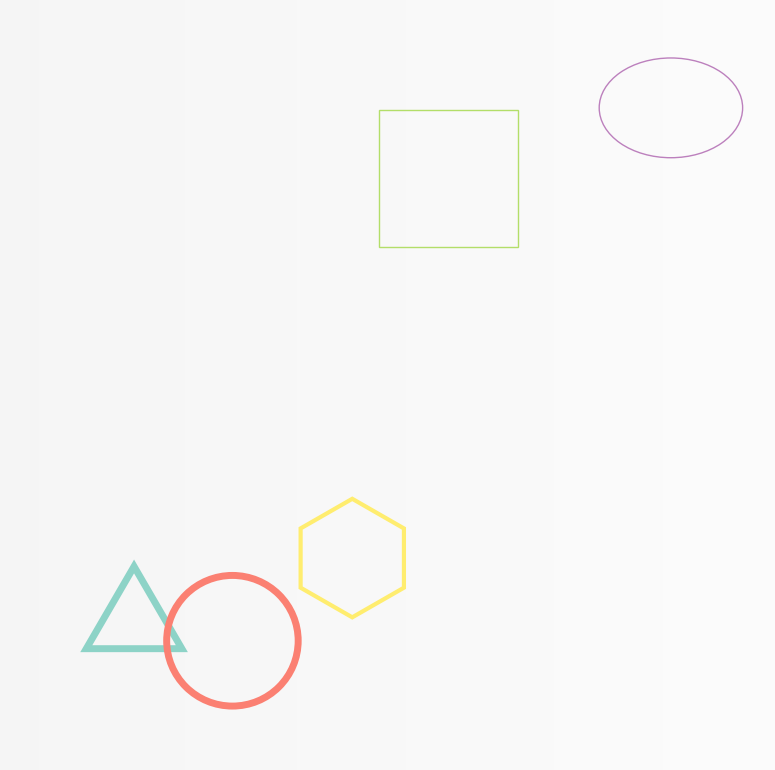[{"shape": "triangle", "thickness": 2.5, "radius": 0.36, "center": [0.173, 0.193]}, {"shape": "circle", "thickness": 2.5, "radius": 0.42, "center": [0.3, 0.168]}, {"shape": "square", "thickness": 0.5, "radius": 0.45, "center": [0.579, 0.768]}, {"shape": "oval", "thickness": 0.5, "radius": 0.46, "center": [0.866, 0.86]}, {"shape": "hexagon", "thickness": 1.5, "radius": 0.38, "center": [0.455, 0.275]}]